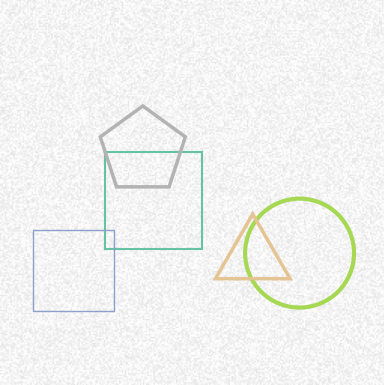[{"shape": "square", "thickness": 1.5, "radius": 0.63, "center": [0.399, 0.479]}, {"shape": "square", "thickness": 1, "radius": 0.52, "center": [0.191, 0.298]}, {"shape": "circle", "thickness": 3, "radius": 0.71, "center": [0.778, 0.343]}, {"shape": "triangle", "thickness": 2.5, "radius": 0.56, "center": [0.656, 0.332]}, {"shape": "pentagon", "thickness": 2.5, "radius": 0.58, "center": [0.371, 0.609]}]